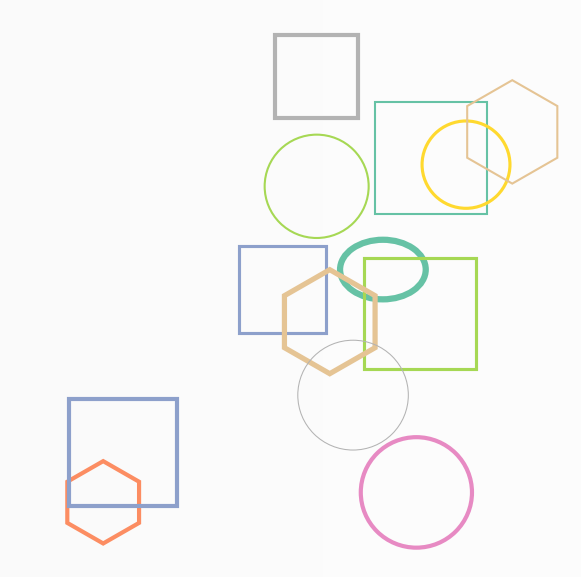[{"shape": "oval", "thickness": 3, "radius": 0.37, "center": [0.659, 0.532]}, {"shape": "square", "thickness": 1, "radius": 0.49, "center": [0.742, 0.726]}, {"shape": "hexagon", "thickness": 2, "radius": 0.36, "center": [0.178, 0.129]}, {"shape": "square", "thickness": 2, "radius": 0.47, "center": [0.212, 0.215]}, {"shape": "square", "thickness": 1.5, "radius": 0.38, "center": [0.486, 0.497]}, {"shape": "circle", "thickness": 2, "radius": 0.48, "center": [0.716, 0.146]}, {"shape": "circle", "thickness": 1, "radius": 0.45, "center": [0.545, 0.677]}, {"shape": "square", "thickness": 1.5, "radius": 0.48, "center": [0.723, 0.456]}, {"shape": "circle", "thickness": 1.5, "radius": 0.38, "center": [0.802, 0.714]}, {"shape": "hexagon", "thickness": 1, "radius": 0.45, "center": [0.881, 0.771]}, {"shape": "hexagon", "thickness": 2.5, "radius": 0.45, "center": [0.567, 0.442]}, {"shape": "circle", "thickness": 0.5, "radius": 0.48, "center": [0.607, 0.315]}, {"shape": "square", "thickness": 2, "radius": 0.36, "center": [0.544, 0.866]}]